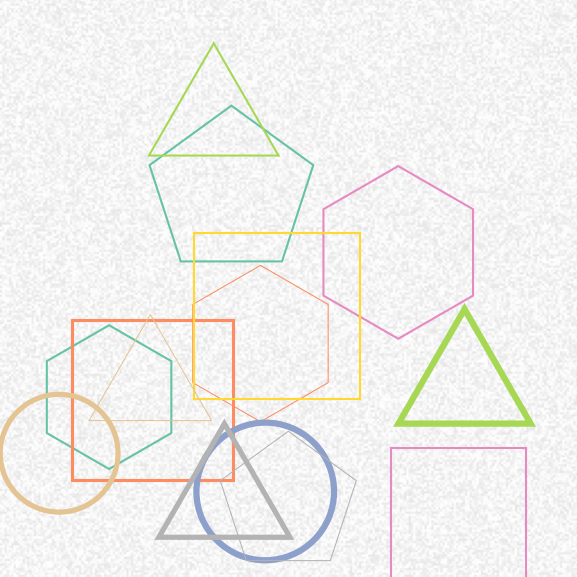[{"shape": "pentagon", "thickness": 1, "radius": 0.75, "center": [0.401, 0.667]}, {"shape": "hexagon", "thickness": 1, "radius": 0.62, "center": [0.189, 0.311]}, {"shape": "hexagon", "thickness": 0.5, "radius": 0.68, "center": [0.451, 0.404]}, {"shape": "square", "thickness": 1.5, "radius": 0.69, "center": [0.264, 0.306]}, {"shape": "circle", "thickness": 3, "radius": 0.6, "center": [0.459, 0.148]}, {"shape": "square", "thickness": 1, "radius": 0.59, "center": [0.794, 0.106]}, {"shape": "hexagon", "thickness": 1, "radius": 0.75, "center": [0.69, 0.562]}, {"shape": "triangle", "thickness": 3, "radius": 0.66, "center": [0.804, 0.332]}, {"shape": "triangle", "thickness": 1, "radius": 0.65, "center": [0.37, 0.795]}, {"shape": "square", "thickness": 1, "radius": 0.72, "center": [0.479, 0.452]}, {"shape": "triangle", "thickness": 0.5, "radius": 0.61, "center": [0.26, 0.332]}, {"shape": "circle", "thickness": 2.5, "radius": 0.51, "center": [0.102, 0.214]}, {"shape": "pentagon", "thickness": 0.5, "radius": 0.62, "center": [0.499, 0.129]}, {"shape": "triangle", "thickness": 2.5, "radius": 0.66, "center": [0.389, 0.134]}]